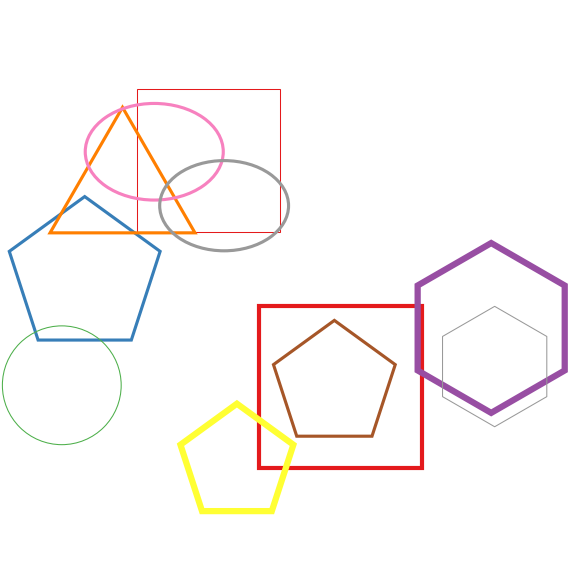[{"shape": "square", "thickness": 2, "radius": 0.7, "center": [0.59, 0.329]}, {"shape": "square", "thickness": 0.5, "radius": 0.62, "center": [0.361, 0.722]}, {"shape": "pentagon", "thickness": 1.5, "radius": 0.69, "center": [0.147, 0.521]}, {"shape": "circle", "thickness": 0.5, "radius": 0.51, "center": [0.107, 0.332]}, {"shape": "hexagon", "thickness": 3, "radius": 0.74, "center": [0.851, 0.431]}, {"shape": "triangle", "thickness": 1.5, "radius": 0.72, "center": [0.212, 0.668]}, {"shape": "pentagon", "thickness": 3, "radius": 0.51, "center": [0.41, 0.197]}, {"shape": "pentagon", "thickness": 1.5, "radius": 0.55, "center": [0.579, 0.333]}, {"shape": "oval", "thickness": 1.5, "radius": 0.6, "center": [0.267, 0.736]}, {"shape": "hexagon", "thickness": 0.5, "radius": 0.52, "center": [0.857, 0.364]}, {"shape": "oval", "thickness": 1.5, "radius": 0.56, "center": [0.388, 0.643]}]